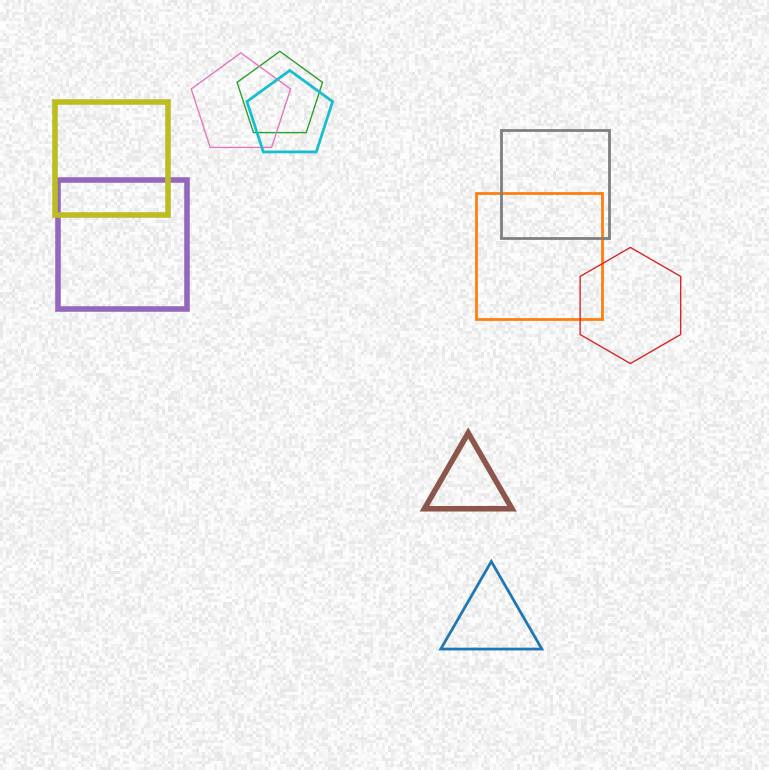[{"shape": "triangle", "thickness": 1, "radius": 0.38, "center": [0.638, 0.195]}, {"shape": "square", "thickness": 1, "radius": 0.41, "center": [0.7, 0.668]}, {"shape": "pentagon", "thickness": 0.5, "radius": 0.29, "center": [0.363, 0.875]}, {"shape": "hexagon", "thickness": 0.5, "radius": 0.38, "center": [0.819, 0.603]}, {"shape": "square", "thickness": 2, "radius": 0.42, "center": [0.159, 0.682]}, {"shape": "triangle", "thickness": 2, "radius": 0.33, "center": [0.608, 0.372]}, {"shape": "pentagon", "thickness": 0.5, "radius": 0.34, "center": [0.313, 0.863]}, {"shape": "square", "thickness": 1, "radius": 0.35, "center": [0.721, 0.761]}, {"shape": "square", "thickness": 2, "radius": 0.37, "center": [0.145, 0.795]}, {"shape": "pentagon", "thickness": 1, "radius": 0.29, "center": [0.376, 0.85]}]